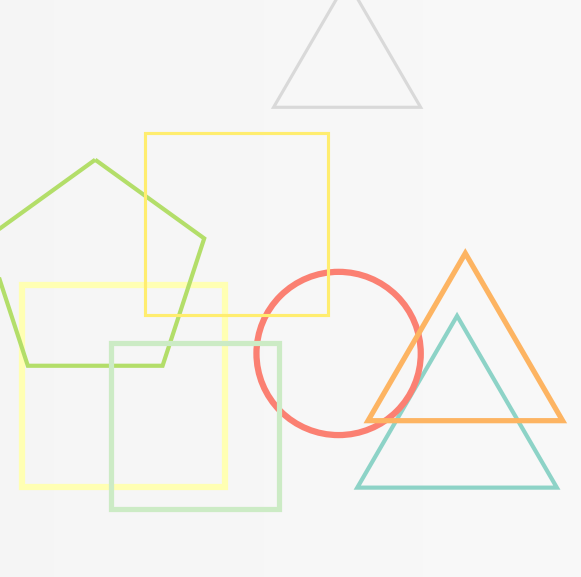[{"shape": "triangle", "thickness": 2, "radius": 0.99, "center": [0.786, 0.254]}, {"shape": "square", "thickness": 3, "radius": 0.88, "center": [0.213, 0.331]}, {"shape": "circle", "thickness": 3, "radius": 0.71, "center": [0.583, 0.387]}, {"shape": "triangle", "thickness": 2.5, "radius": 0.97, "center": [0.801, 0.367]}, {"shape": "pentagon", "thickness": 2, "radius": 0.99, "center": [0.164, 0.525]}, {"shape": "triangle", "thickness": 1.5, "radius": 0.73, "center": [0.597, 0.886]}, {"shape": "square", "thickness": 2.5, "radius": 0.72, "center": [0.336, 0.261]}, {"shape": "square", "thickness": 1.5, "radius": 0.79, "center": [0.407, 0.611]}]